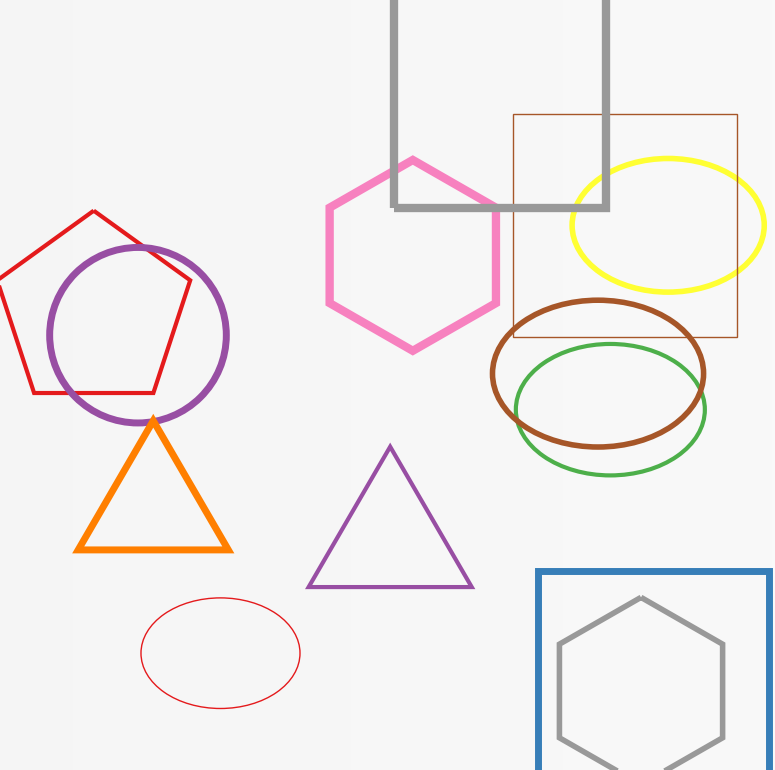[{"shape": "pentagon", "thickness": 1.5, "radius": 0.65, "center": [0.121, 0.595]}, {"shape": "oval", "thickness": 0.5, "radius": 0.51, "center": [0.285, 0.152]}, {"shape": "square", "thickness": 2.5, "radius": 0.74, "center": [0.843, 0.11]}, {"shape": "oval", "thickness": 1.5, "radius": 0.61, "center": [0.788, 0.468]}, {"shape": "circle", "thickness": 2.5, "radius": 0.57, "center": [0.178, 0.565]}, {"shape": "triangle", "thickness": 1.5, "radius": 0.61, "center": [0.503, 0.298]}, {"shape": "triangle", "thickness": 2.5, "radius": 0.56, "center": [0.198, 0.342]}, {"shape": "oval", "thickness": 2, "radius": 0.62, "center": [0.862, 0.707]}, {"shape": "square", "thickness": 0.5, "radius": 0.72, "center": [0.807, 0.707]}, {"shape": "oval", "thickness": 2, "radius": 0.68, "center": [0.772, 0.515]}, {"shape": "hexagon", "thickness": 3, "radius": 0.62, "center": [0.533, 0.668]}, {"shape": "hexagon", "thickness": 2, "radius": 0.61, "center": [0.827, 0.103]}, {"shape": "square", "thickness": 3, "radius": 0.68, "center": [0.645, 0.866]}]